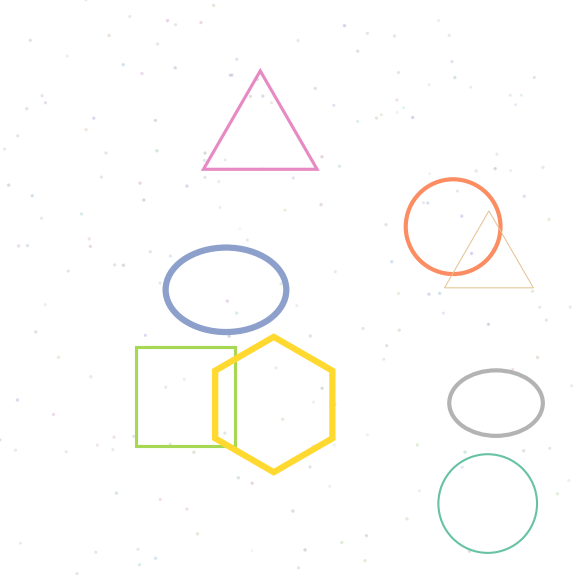[{"shape": "circle", "thickness": 1, "radius": 0.43, "center": [0.845, 0.127]}, {"shape": "circle", "thickness": 2, "radius": 0.41, "center": [0.785, 0.607]}, {"shape": "oval", "thickness": 3, "radius": 0.52, "center": [0.391, 0.497]}, {"shape": "triangle", "thickness": 1.5, "radius": 0.57, "center": [0.451, 0.763]}, {"shape": "square", "thickness": 1.5, "radius": 0.43, "center": [0.321, 0.312]}, {"shape": "hexagon", "thickness": 3, "radius": 0.59, "center": [0.474, 0.299]}, {"shape": "triangle", "thickness": 0.5, "radius": 0.44, "center": [0.847, 0.545]}, {"shape": "oval", "thickness": 2, "radius": 0.41, "center": [0.859, 0.301]}]